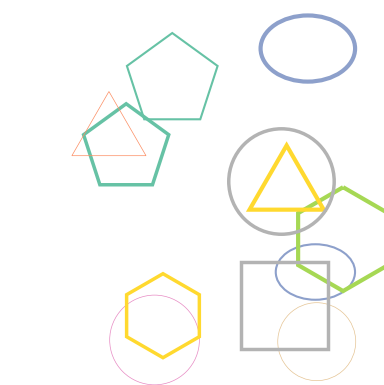[{"shape": "pentagon", "thickness": 1.5, "radius": 0.62, "center": [0.447, 0.79]}, {"shape": "pentagon", "thickness": 2.5, "radius": 0.58, "center": [0.328, 0.614]}, {"shape": "triangle", "thickness": 0.5, "radius": 0.56, "center": [0.283, 0.651]}, {"shape": "oval", "thickness": 1.5, "radius": 0.51, "center": [0.819, 0.293]}, {"shape": "oval", "thickness": 3, "radius": 0.61, "center": [0.8, 0.874]}, {"shape": "circle", "thickness": 0.5, "radius": 0.58, "center": [0.401, 0.117]}, {"shape": "hexagon", "thickness": 3, "radius": 0.67, "center": [0.891, 0.379]}, {"shape": "triangle", "thickness": 3, "radius": 0.56, "center": [0.744, 0.511]}, {"shape": "hexagon", "thickness": 2.5, "radius": 0.55, "center": [0.423, 0.18]}, {"shape": "circle", "thickness": 0.5, "radius": 0.51, "center": [0.823, 0.113]}, {"shape": "circle", "thickness": 2.5, "radius": 0.68, "center": [0.731, 0.529]}, {"shape": "square", "thickness": 2.5, "radius": 0.57, "center": [0.74, 0.206]}]